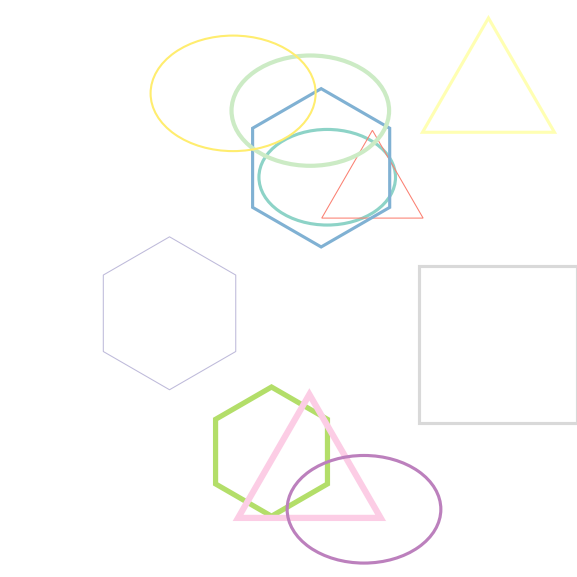[{"shape": "oval", "thickness": 1.5, "radius": 0.59, "center": [0.567, 0.692]}, {"shape": "triangle", "thickness": 1.5, "radius": 0.66, "center": [0.846, 0.836]}, {"shape": "hexagon", "thickness": 0.5, "radius": 0.66, "center": [0.294, 0.457]}, {"shape": "triangle", "thickness": 0.5, "radius": 0.51, "center": [0.645, 0.672]}, {"shape": "hexagon", "thickness": 1.5, "radius": 0.69, "center": [0.556, 0.709]}, {"shape": "hexagon", "thickness": 2.5, "radius": 0.56, "center": [0.47, 0.217]}, {"shape": "triangle", "thickness": 3, "radius": 0.71, "center": [0.536, 0.174]}, {"shape": "square", "thickness": 1.5, "radius": 0.68, "center": [0.862, 0.403]}, {"shape": "oval", "thickness": 1.5, "radius": 0.67, "center": [0.63, 0.117]}, {"shape": "oval", "thickness": 2, "radius": 0.68, "center": [0.537, 0.808]}, {"shape": "oval", "thickness": 1, "radius": 0.71, "center": [0.404, 0.837]}]